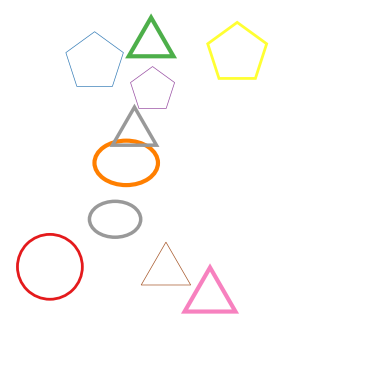[{"shape": "circle", "thickness": 2, "radius": 0.42, "center": [0.13, 0.307]}, {"shape": "pentagon", "thickness": 0.5, "radius": 0.39, "center": [0.246, 0.839]}, {"shape": "triangle", "thickness": 3, "radius": 0.34, "center": [0.392, 0.887]}, {"shape": "pentagon", "thickness": 0.5, "radius": 0.3, "center": [0.396, 0.767]}, {"shape": "oval", "thickness": 3, "radius": 0.41, "center": [0.328, 0.577]}, {"shape": "pentagon", "thickness": 2, "radius": 0.4, "center": [0.616, 0.861]}, {"shape": "triangle", "thickness": 0.5, "radius": 0.37, "center": [0.431, 0.297]}, {"shape": "triangle", "thickness": 3, "radius": 0.38, "center": [0.546, 0.229]}, {"shape": "triangle", "thickness": 2.5, "radius": 0.33, "center": [0.349, 0.656]}, {"shape": "oval", "thickness": 2.5, "radius": 0.33, "center": [0.299, 0.43]}]